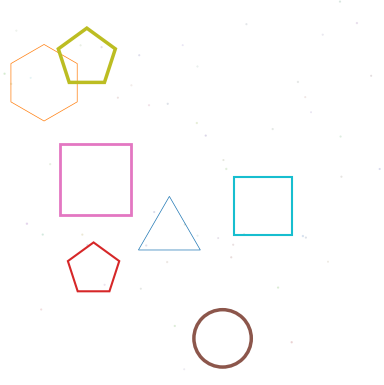[{"shape": "triangle", "thickness": 0.5, "radius": 0.46, "center": [0.44, 0.397]}, {"shape": "hexagon", "thickness": 0.5, "radius": 0.5, "center": [0.114, 0.785]}, {"shape": "pentagon", "thickness": 1.5, "radius": 0.35, "center": [0.243, 0.3]}, {"shape": "circle", "thickness": 2.5, "radius": 0.37, "center": [0.578, 0.121]}, {"shape": "square", "thickness": 2, "radius": 0.46, "center": [0.248, 0.533]}, {"shape": "pentagon", "thickness": 2.5, "radius": 0.39, "center": [0.226, 0.849]}, {"shape": "square", "thickness": 1.5, "radius": 0.38, "center": [0.684, 0.464]}]